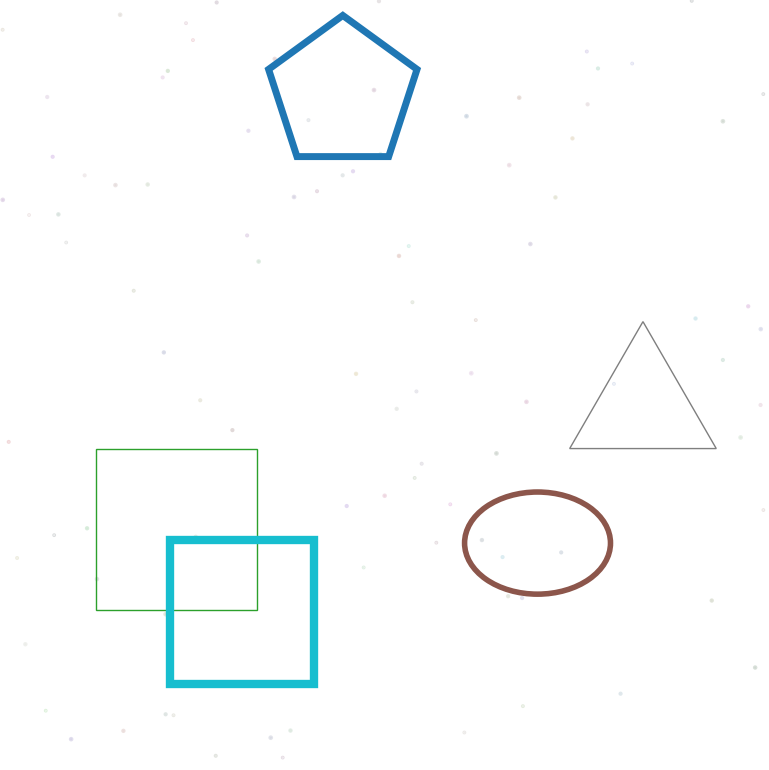[{"shape": "pentagon", "thickness": 2.5, "radius": 0.51, "center": [0.445, 0.879]}, {"shape": "square", "thickness": 0.5, "radius": 0.52, "center": [0.229, 0.312]}, {"shape": "oval", "thickness": 2, "radius": 0.47, "center": [0.698, 0.295]}, {"shape": "triangle", "thickness": 0.5, "radius": 0.55, "center": [0.835, 0.472]}, {"shape": "square", "thickness": 3, "radius": 0.47, "center": [0.315, 0.205]}]